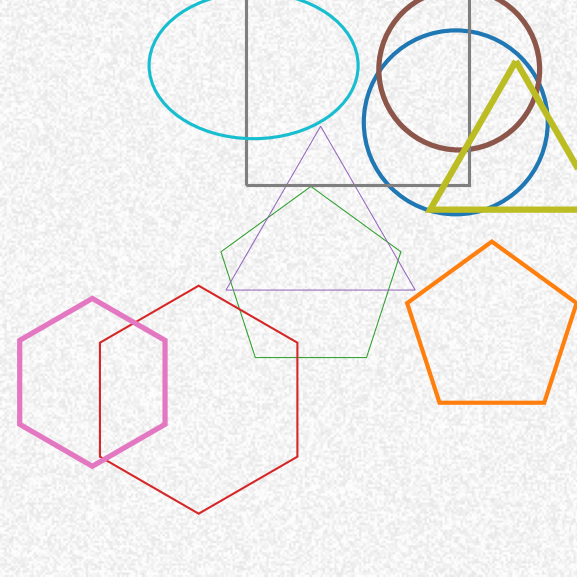[{"shape": "circle", "thickness": 2, "radius": 0.8, "center": [0.789, 0.787]}, {"shape": "pentagon", "thickness": 2, "radius": 0.77, "center": [0.852, 0.427]}, {"shape": "pentagon", "thickness": 0.5, "radius": 0.82, "center": [0.538, 0.512]}, {"shape": "hexagon", "thickness": 1, "radius": 0.99, "center": [0.344, 0.307]}, {"shape": "triangle", "thickness": 0.5, "radius": 0.95, "center": [0.555, 0.591]}, {"shape": "circle", "thickness": 2.5, "radius": 0.7, "center": [0.795, 0.879]}, {"shape": "hexagon", "thickness": 2.5, "radius": 0.73, "center": [0.16, 0.337]}, {"shape": "square", "thickness": 1.5, "radius": 0.96, "center": [0.619, 0.872]}, {"shape": "triangle", "thickness": 3, "radius": 0.86, "center": [0.893, 0.722]}, {"shape": "oval", "thickness": 1.5, "radius": 0.91, "center": [0.439, 0.886]}]